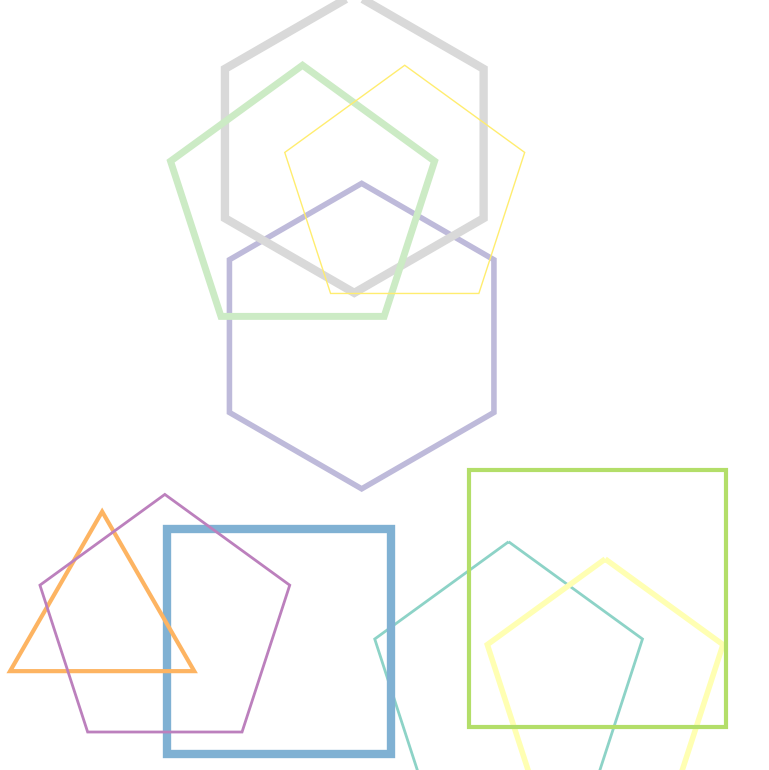[{"shape": "pentagon", "thickness": 1, "radius": 0.91, "center": [0.661, 0.114]}, {"shape": "pentagon", "thickness": 2, "radius": 0.8, "center": [0.786, 0.113]}, {"shape": "hexagon", "thickness": 2, "radius": 0.99, "center": [0.47, 0.564]}, {"shape": "square", "thickness": 3, "radius": 0.73, "center": [0.362, 0.167]}, {"shape": "triangle", "thickness": 1.5, "radius": 0.69, "center": [0.133, 0.197]}, {"shape": "square", "thickness": 1.5, "radius": 0.83, "center": [0.776, 0.222]}, {"shape": "hexagon", "thickness": 3, "radius": 0.97, "center": [0.46, 0.814]}, {"shape": "pentagon", "thickness": 1, "radius": 0.85, "center": [0.214, 0.187]}, {"shape": "pentagon", "thickness": 2.5, "radius": 0.9, "center": [0.393, 0.735]}, {"shape": "pentagon", "thickness": 0.5, "radius": 0.82, "center": [0.526, 0.751]}]